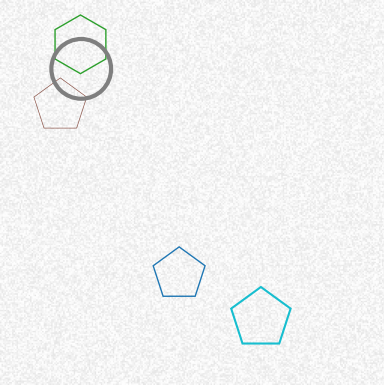[{"shape": "pentagon", "thickness": 1, "radius": 0.35, "center": [0.465, 0.288]}, {"shape": "hexagon", "thickness": 1, "radius": 0.38, "center": [0.209, 0.885]}, {"shape": "pentagon", "thickness": 0.5, "radius": 0.36, "center": [0.157, 0.726]}, {"shape": "circle", "thickness": 3, "radius": 0.39, "center": [0.211, 0.821]}, {"shape": "pentagon", "thickness": 1.5, "radius": 0.41, "center": [0.678, 0.173]}]